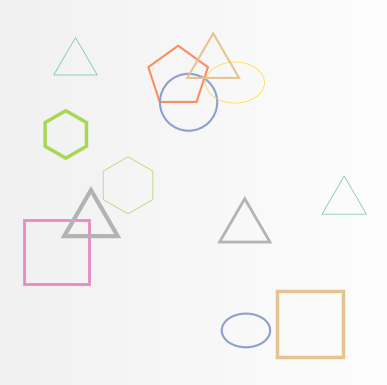[{"shape": "triangle", "thickness": 0.5, "radius": 0.32, "center": [0.195, 0.838]}, {"shape": "triangle", "thickness": 0.5, "radius": 0.33, "center": [0.888, 0.477]}, {"shape": "pentagon", "thickness": 1.5, "radius": 0.4, "center": [0.46, 0.801]}, {"shape": "oval", "thickness": 1.5, "radius": 0.31, "center": [0.635, 0.142]}, {"shape": "circle", "thickness": 1.5, "radius": 0.37, "center": [0.487, 0.734]}, {"shape": "square", "thickness": 2, "radius": 0.42, "center": [0.146, 0.345]}, {"shape": "hexagon", "thickness": 0.5, "radius": 0.37, "center": [0.33, 0.519]}, {"shape": "hexagon", "thickness": 2.5, "radius": 0.31, "center": [0.17, 0.651]}, {"shape": "oval", "thickness": 0.5, "radius": 0.38, "center": [0.606, 0.786]}, {"shape": "square", "thickness": 2.5, "radius": 0.43, "center": [0.801, 0.159]}, {"shape": "triangle", "thickness": 1.5, "radius": 0.39, "center": [0.55, 0.836]}, {"shape": "triangle", "thickness": 2, "radius": 0.38, "center": [0.632, 0.409]}, {"shape": "triangle", "thickness": 3, "radius": 0.4, "center": [0.235, 0.427]}]